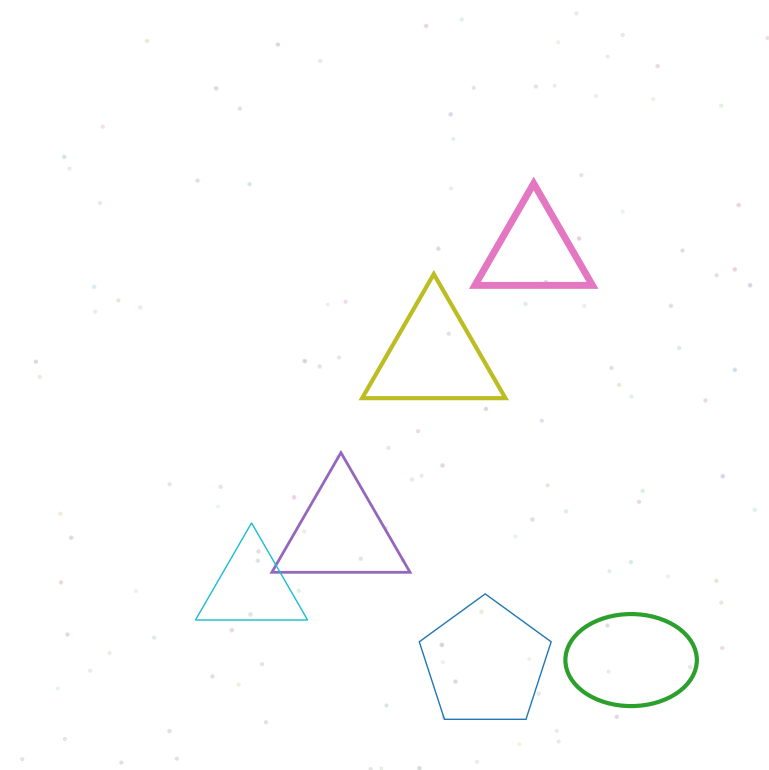[{"shape": "pentagon", "thickness": 0.5, "radius": 0.45, "center": [0.63, 0.139]}, {"shape": "oval", "thickness": 1.5, "radius": 0.43, "center": [0.82, 0.143]}, {"shape": "triangle", "thickness": 1, "radius": 0.52, "center": [0.443, 0.309]}, {"shape": "triangle", "thickness": 2.5, "radius": 0.44, "center": [0.693, 0.673]}, {"shape": "triangle", "thickness": 1.5, "radius": 0.54, "center": [0.563, 0.537]}, {"shape": "triangle", "thickness": 0.5, "radius": 0.42, "center": [0.327, 0.237]}]